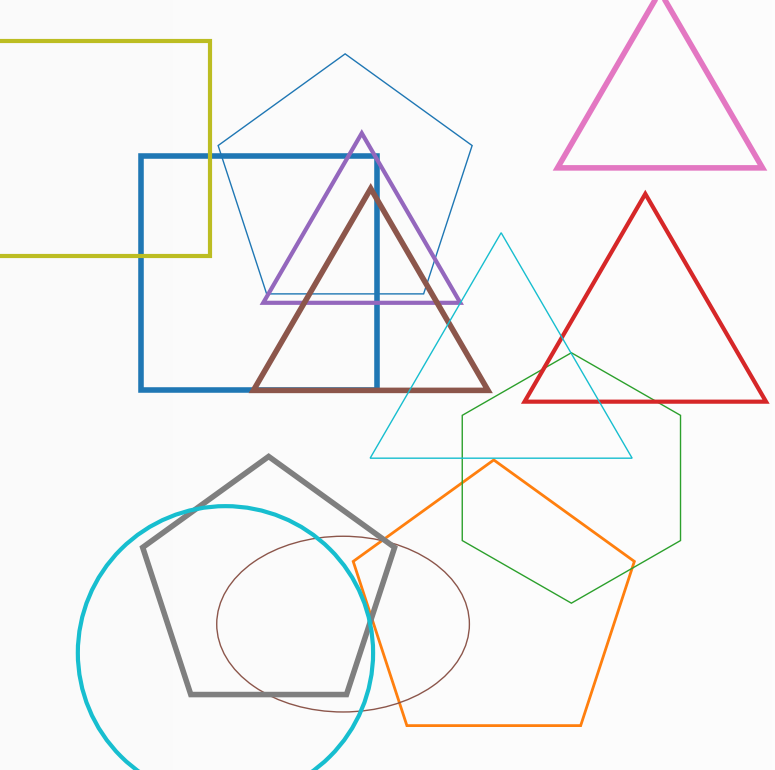[{"shape": "pentagon", "thickness": 0.5, "radius": 0.86, "center": [0.445, 0.758]}, {"shape": "square", "thickness": 2, "radius": 0.76, "center": [0.335, 0.645]}, {"shape": "pentagon", "thickness": 1, "radius": 0.95, "center": [0.637, 0.212]}, {"shape": "hexagon", "thickness": 0.5, "radius": 0.81, "center": [0.737, 0.379]}, {"shape": "triangle", "thickness": 1.5, "radius": 0.9, "center": [0.833, 0.568]}, {"shape": "triangle", "thickness": 1.5, "radius": 0.73, "center": [0.467, 0.68]}, {"shape": "triangle", "thickness": 2, "radius": 0.87, "center": [0.478, 0.58]}, {"shape": "oval", "thickness": 0.5, "radius": 0.82, "center": [0.443, 0.189]}, {"shape": "triangle", "thickness": 2, "radius": 0.76, "center": [0.852, 0.858]}, {"shape": "pentagon", "thickness": 2, "radius": 0.85, "center": [0.347, 0.236]}, {"shape": "square", "thickness": 1.5, "radius": 0.7, "center": [0.132, 0.807]}, {"shape": "triangle", "thickness": 0.5, "radius": 0.98, "center": [0.647, 0.503]}, {"shape": "circle", "thickness": 1.5, "radius": 0.95, "center": [0.291, 0.152]}]